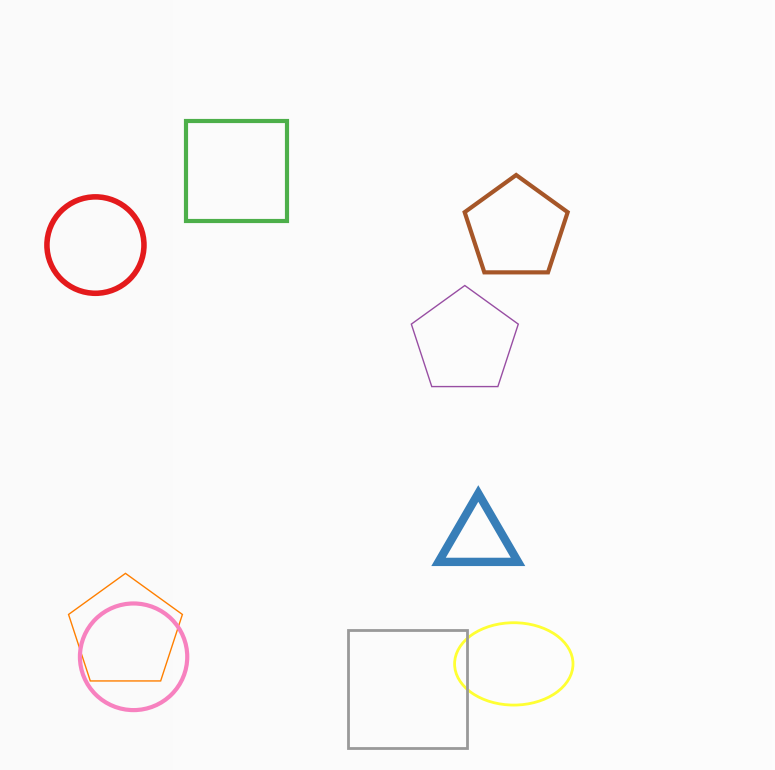[{"shape": "circle", "thickness": 2, "radius": 0.31, "center": [0.123, 0.682]}, {"shape": "triangle", "thickness": 3, "radius": 0.3, "center": [0.617, 0.3]}, {"shape": "square", "thickness": 1.5, "radius": 0.32, "center": [0.305, 0.778]}, {"shape": "pentagon", "thickness": 0.5, "radius": 0.36, "center": [0.6, 0.557]}, {"shape": "pentagon", "thickness": 0.5, "radius": 0.39, "center": [0.162, 0.178]}, {"shape": "oval", "thickness": 1, "radius": 0.38, "center": [0.663, 0.138]}, {"shape": "pentagon", "thickness": 1.5, "radius": 0.35, "center": [0.666, 0.703]}, {"shape": "circle", "thickness": 1.5, "radius": 0.35, "center": [0.172, 0.147]}, {"shape": "square", "thickness": 1, "radius": 0.38, "center": [0.526, 0.105]}]